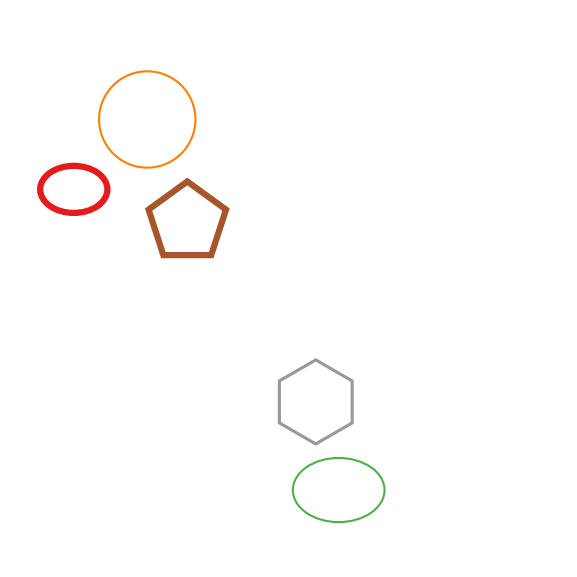[{"shape": "oval", "thickness": 3, "radius": 0.29, "center": [0.128, 0.671]}, {"shape": "oval", "thickness": 1, "radius": 0.4, "center": [0.586, 0.151]}, {"shape": "circle", "thickness": 1, "radius": 0.42, "center": [0.255, 0.792]}, {"shape": "pentagon", "thickness": 3, "radius": 0.35, "center": [0.324, 0.614]}, {"shape": "hexagon", "thickness": 1.5, "radius": 0.36, "center": [0.547, 0.303]}]